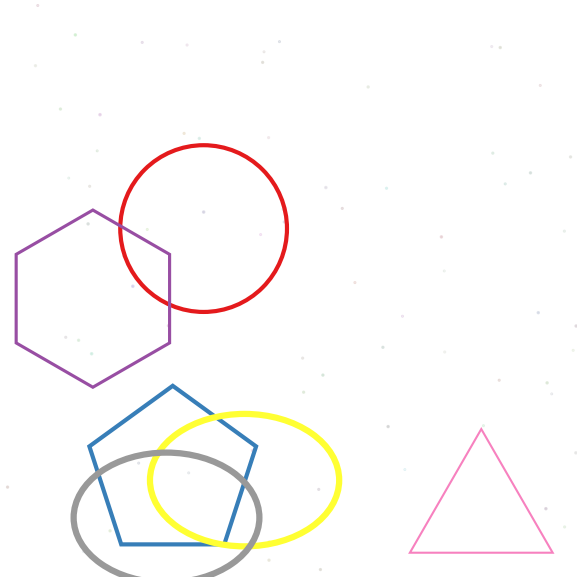[{"shape": "circle", "thickness": 2, "radius": 0.72, "center": [0.353, 0.603]}, {"shape": "pentagon", "thickness": 2, "radius": 0.76, "center": [0.299, 0.179]}, {"shape": "hexagon", "thickness": 1.5, "radius": 0.77, "center": [0.161, 0.482]}, {"shape": "oval", "thickness": 3, "radius": 0.82, "center": [0.423, 0.168]}, {"shape": "triangle", "thickness": 1, "radius": 0.71, "center": [0.833, 0.113]}, {"shape": "oval", "thickness": 3, "radius": 0.8, "center": [0.288, 0.103]}]